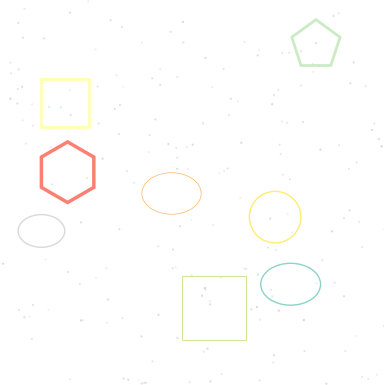[{"shape": "oval", "thickness": 1, "radius": 0.39, "center": [0.755, 0.262]}, {"shape": "square", "thickness": 2, "radius": 0.31, "center": [0.169, 0.733]}, {"shape": "hexagon", "thickness": 2.5, "radius": 0.39, "center": [0.176, 0.553]}, {"shape": "oval", "thickness": 0.5, "radius": 0.39, "center": [0.446, 0.497]}, {"shape": "square", "thickness": 0.5, "radius": 0.42, "center": [0.557, 0.199]}, {"shape": "oval", "thickness": 1, "radius": 0.3, "center": [0.108, 0.4]}, {"shape": "pentagon", "thickness": 2, "radius": 0.33, "center": [0.821, 0.883]}, {"shape": "circle", "thickness": 1, "radius": 0.33, "center": [0.715, 0.436]}]